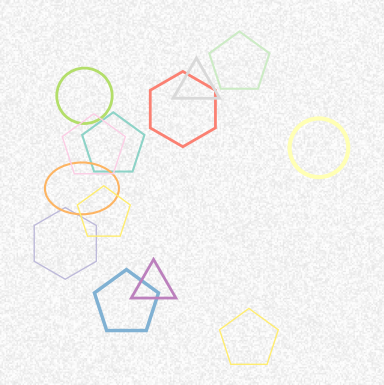[{"shape": "pentagon", "thickness": 1.5, "radius": 0.43, "center": [0.294, 0.623]}, {"shape": "circle", "thickness": 3, "radius": 0.38, "center": [0.828, 0.616]}, {"shape": "hexagon", "thickness": 1, "radius": 0.47, "center": [0.17, 0.368]}, {"shape": "hexagon", "thickness": 2, "radius": 0.49, "center": [0.475, 0.717]}, {"shape": "pentagon", "thickness": 2.5, "radius": 0.44, "center": [0.328, 0.212]}, {"shape": "oval", "thickness": 1.5, "radius": 0.48, "center": [0.213, 0.511]}, {"shape": "circle", "thickness": 2, "radius": 0.36, "center": [0.219, 0.751]}, {"shape": "pentagon", "thickness": 1, "radius": 0.43, "center": [0.244, 0.618]}, {"shape": "triangle", "thickness": 2, "radius": 0.35, "center": [0.51, 0.78]}, {"shape": "triangle", "thickness": 2, "radius": 0.33, "center": [0.399, 0.259]}, {"shape": "pentagon", "thickness": 1.5, "radius": 0.41, "center": [0.622, 0.836]}, {"shape": "pentagon", "thickness": 1, "radius": 0.36, "center": [0.27, 0.445]}, {"shape": "pentagon", "thickness": 1, "radius": 0.4, "center": [0.647, 0.119]}]